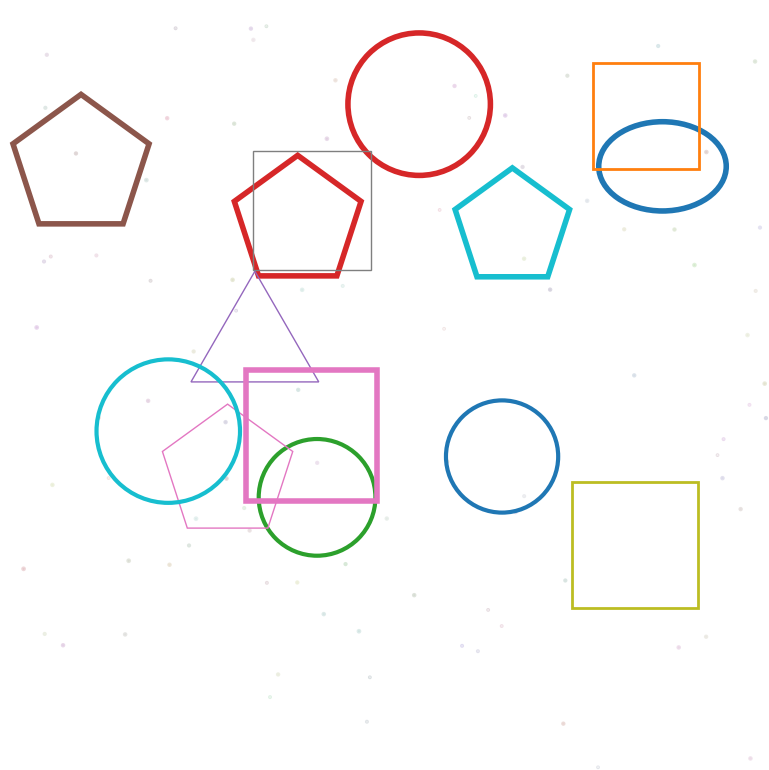[{"shape": "oval", "thickness": 2, "radius": 0.41, "center": [0.86, 0.784]}, {"shape": "circle", "thickness": 1.5, "radius": 0.36, "center": [0.652, 0.407]}, {"shape": "square", "thickness": 1, "radius": 0.35, "center": [0.839, 0.849]}, {"shape": "circle", "thickness": 1.5, "radius": 0.38, "center": [0.412, 0.354]}, {"shape": "circle", "thickness": 2, "radius": 0.46, "center": [0.544, 0.865]}, {"shape": "pentagon", "thickness": 2, "radius": 0.43, "center": [0.387, 0.712]}, {"shape": "triangle", "thickness": 0.5, "radius": 0.48, "center": [0.331, 0.552]}, {"shape": "pentagon", "thickness": 2, "radius": 0.46, "center": [0.105, 0.784]}, {"shape": "pentagon", "thickness": 0.5, "radius": 0.44, "center": [0.296, 0.386]}, {"shape": "square", "thickness": 2, "radius": 0.42, "center": [0.405, 0.434]}, {"shape": "square", "thickness": 0.5, "radius": 0.38, "center": [0.405, 0.727]}, {"shape": "square", "thickness": 1, "radius": 0.41, "center": [0.825, 0.292]}, {"shape": "pentagon", "thickness": 2, "radius": 0.39, "center": [0.665, 0.704]}, {"shape": "circle", "thickness": 1.5, "radius": 0.47, "center": [0.219, 0.44]}]